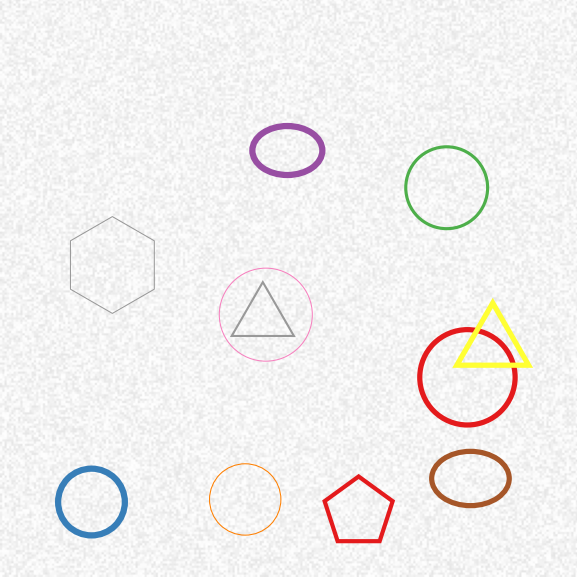[{"shape": "pentagon", "thickness": 2, "radius": 0.31, "center": [0.621, 0.112]}, {"shape": "circle", "thickness": 2.5, "radius": 0.41, "center": [0.809, 0.346]}, {"shape": "circle", "thickness": 3, "radius": 0.29, "center": [0.158, 0.13]}, {"shape": "circle", "thickness": 1.5, "radius": 0.35, "center": [0.774, 0.674]}, {"shape": "oval", "thickness": 3, "radius": 0.3, "center": [0.498, 0.739]}, {"shape": "circle", "thickness": 0.5, "radius": 0.31, "center": [0.425, 0.134]}, {"shape": "triangle", "thickness": 2.5, "radius": 0.36, "center": [0.853, 0.403]}, {"shape": "oval", "thickness": 2.5, "radius": 0.34, "center": [0.815, 0.171]}, {"shape": "circle", "thickness": 0.5, "radius": 0.4, "center": [0.46, 0.454]}, {"shape": "hexagon", "thickness": 0.5, "radius": 0.42, "center": [0.195, 0.54]}, {"shape": "triangle", "thickness": 1, "radius": 0.31, "center": [0.455, 0.448]}]